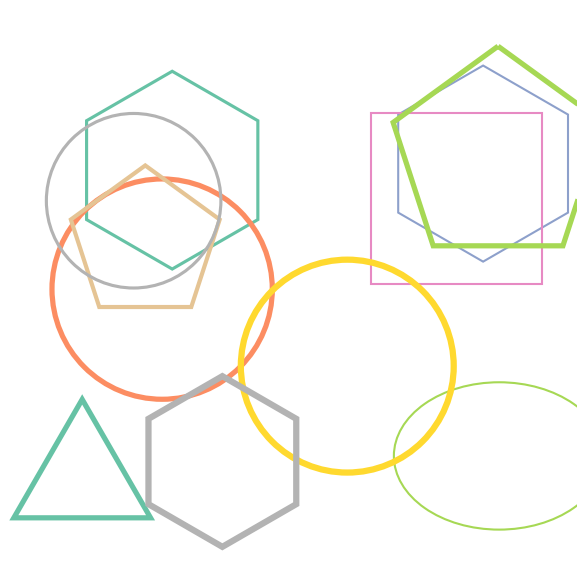[{"shape": "triangle", "thickness": 2.5, "radius": 0.68, "center": [0.142, 0.171]}, {"shape": "hexagon", "thickness": 1.5, "radius": 0.86, "center": [0.298, 0.705]}, {"shape": "circle", "thickness": 2.5, "radius": 0.95, "center": [0.281, 0.499]}, {"shape": "hexagon", "thickness": 1, "radius": 0.85, "center": [0.837, 0.716]}, {"shape": "square", "thickness": 1, "radius": 0.74, "center": [0.791, 0.655]}, {"shape": "pentagon", "thickness": 2.5, "radius": 0.96, "center": [0.862, 0.728]}, {"shape": "oval", "thickness": 1, "radius": 0.91, "center": [0.864, 0.21]}, {"shape": "circle", "thickness": 3, "radius": 0.92, "center": [0.601, 0.365]}, {"shape": "pentagon", "thickness": 2, "radius": 0.68, "center": [0.252, 0.577]}, {"shape": "hexagon", "thickness": 3, "radius": 0.74, "center": [0.385, 0.2]}, {"shape": "circle", "thickness": 1.5, "radius": 0.76, "center": [0.231, 0.652]}]